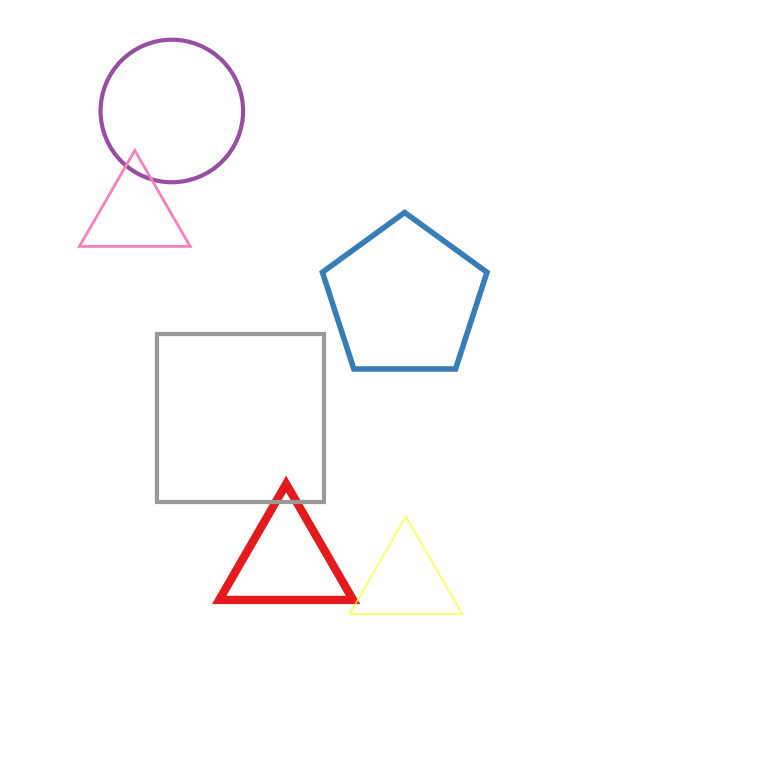[{"shape": "triangle", "thickness": 3, "radius": 0.5, "center": [0.372, 0.271]}, {"shape": "pentagon", "thickness": 2, "radius": 0.56, "center": [0.526, 0.612]}, {"shape": "circle", "thickness": 1.5, "radius": 0.46, "center": [0.223, 0.856]}, {"shape": "triangle", "thickness": 0.5, "radius": 0.42, "center": [0.527, 0.245]}, {"shape": "triangle", "thickness": 1, "radius": 0.42, "center": [0.175, 0.722]}, {"shape": "square", "thickness": 1.5, "radius": 0.54, "center": [0.313, 0.457]}]